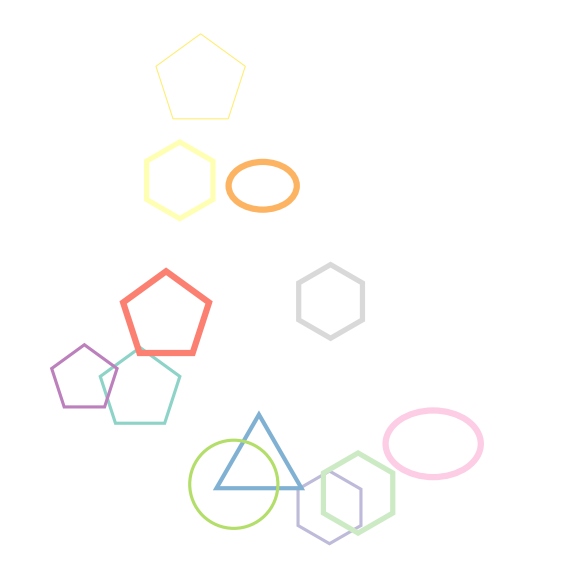[{"shape": "pentagon", "thickness": 1.5, "radius": 0.36, "center": [0.243, 0.325]}, {"shape": "hexagon", "thickness": 2.5, "radius": 0.33, "center": [0.311, 0.687]}, {"shape": "hexagon", "thickness": 1.5, "radius": 0.31, "center": [0.571, 0.121]}, {"shape": "pentagon", "thickness": 3, "radius": 0.39, "center": [0.288, 0.451]}, {"shape": "triangle", "thickness": 2, "radius": 0.43, "center": [0.448, 0.196]}, {"shape": "oval", "thickness": 3, "radius": 0.3, "center": [0.455, 0.677]}, {"shape": "circle", "thickness": 1.5, "radius": 0.38, "center": [0.405, 0.161]}, {"shape": "oval", "thickness": 3, "radius": 0.41, "center": [0.75, 0.231]}, {"shape": "hexagon", "thickness": 2.5, "radius": 0.32, "center": [0.572, 0.477]}, {"shape": "pentagon", "thickness": 1.5, "radius": 0.3, "center": [0.146, 0.343]}, {"shape": "hexagon", "thickness": 2.5, "radius": 0.35, "center": [0.62, 0.145]}, {"shape": "pentagon", "thickness": 0.5, "radius": 0.41, "center": [0.347, 0.859]}]